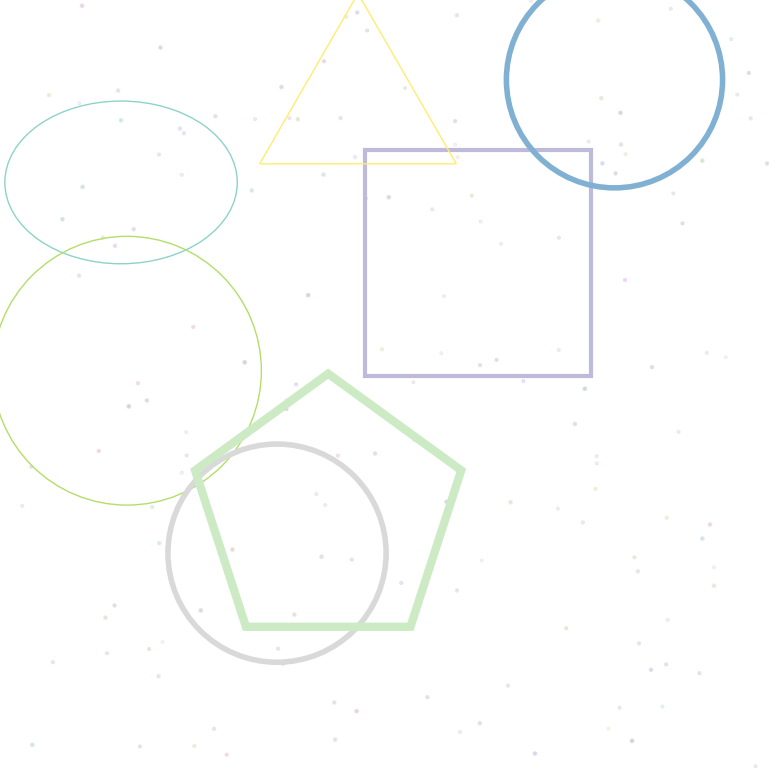[{"shape": "oval", "thickness": 0.5, "radius": 0.75, "center": [0.157, 0.763]}, {"shape": "square", "thickness": 1.5, "radius": 0.73, "center": [0.621, 0.659]}, {"shape": "circle", "thickness": 2, "radius": 0.7, "center": [0.798, 0.896]}, {"shape": "circle", "thickness": 0.5, "radius": 0.87, "center": [0.165, 0.519]}, {"shape": "circle", "thickness": 2, "radius": 0.71, "center": [0.36, 0.282]}, {"shape": "pentagon", "thickness": 3, "radius": 0.91, "center": [0.426, 0.333]}, {"shape": "triangle", "thickness": 0.5, "radius": 0.74, "center": [0.465, 0.861]}]